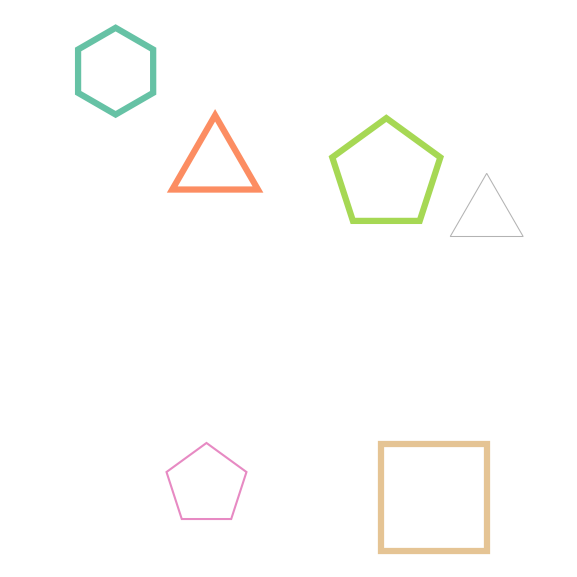[{"shape": "hexagon", "thickness": 3, "radius": 0.38, "center": [0.2, 0.876]}, {"shape": "triangle", "thickness": 3, "radius": 0.43, "center": [0.372, 0.714]}, {"shape": "pentagon", "thickness": 1, "radius": 0.36, "center": [0.358, 0.159]}, {"shape": "pentagon", "thickness": 3, "radius": 0.49, "center": [0.669, 0.696]}, {"shape": "square", "thickness": 3, "radius": 0.46, "center": [0.752, 0.138]}, {"shape": "triangle", "thickness": 0.5, "radius": 0.36, "center": [0.843, 0.626]}]